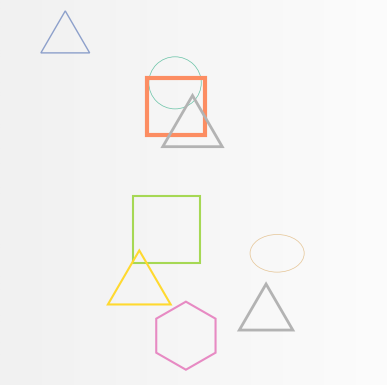[{"shape": "circle", "thickness": 0.5, "radius": 0.34, "center": [0.452, 0.785]}, {"shape": "square", "thickness": 3, "radius": 0.37, "center": [0.454, 0.723]}, {"shape": "triangle", "thickness": 1, "radius": 0.36, "center": [0.168, 0.899]}, {"shape": "hexagon", "thickness": 1.5, "radius": 0.44, "center": [0.48, 0.128]}, {"shape": "square", "thickness": 1.5, "radius": 0.44, "center": [0.43, 0.404]}, {"shape": "triangle", "thickness": 1.5, "radius": 0.47, "center": [0.359, 0.256]}, {"shape": "oval", "thickness": 0.5, "radius": 0.35, "center": [0.715, 0.342]}, {"shape": "triangle", "thickness": 2, "radius": 0.44, "center": [0.497, 0.663]}, {"shape": "triangle", "thickness": 2, "radius": 0.4, "center": [0.687, 0.183]}]